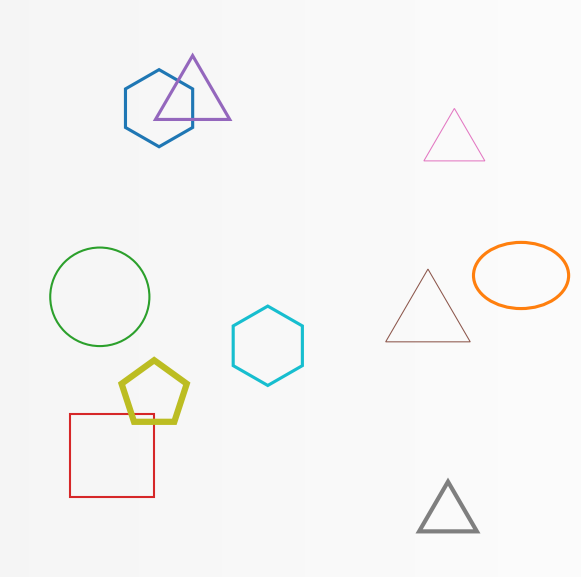[{"shape": "hexagon", "thickness": 1.5, "radius": 0.33, "center": [0.274, 0.812]}, {"shape": "oval", "thickness": 1.5, "radius": 0.41, "center": [0.896, 0.522]}, {"shape": "circle", "thickness": 1, "radius": 0.43, "center": [0.172, 0.485]}, {"shape": "square", "thickness": 1, "radius": 0.36, "center": [0.193, 0.21]}, {"shape": "triangle", "thickness": 1.5, "radius": 0.37, "center": [0.331, 0.829]}, {"shape": "triangle", "thickness": 0.5, "radius": 0.42, "center": [0.736, 0.449]}, {"shape": "triangle", "thickness": 0.5, "radius": 0.3, "center": [0.782, 0.751]}, {"shape": "triangle", "thickness": 2, "radius": 0.29, "center": [0.771, 0.108]}, {"shape": "pentagon", "thickness": 3, "radius": 0.29, "center": [0.265, 0.316]}, {"shape": "hexagon", "thickness": 1.5, "radius": 0.34, "center": [0.461, 0.4]}]